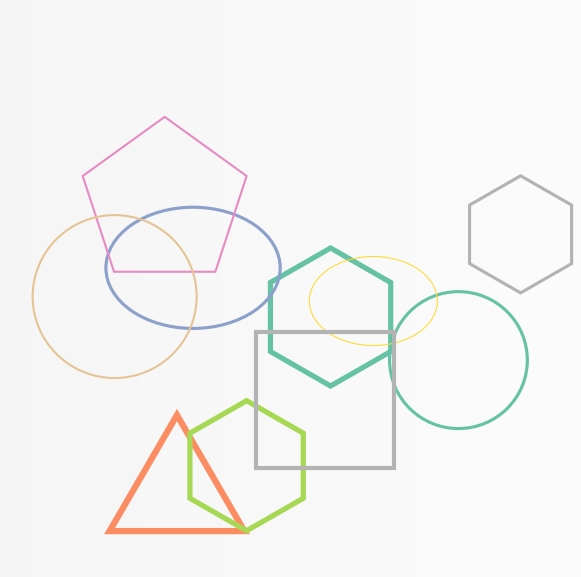[{"shape": "circle", "thickness": 1.5, "radius": 0.59, "center": [0.789, 0.376]}, {"shape": "hexagon", "thickness": 2.5, "radius": 0.6, "center": [0.569, 0.45]}, {"shape": "triangle", "thickness": 3, "radius": 0.67, "center": [0.304, 0.146]}, {"shape": "oval", "thickness": 1.5, "radius": 0.75, "center": [0.332, 0.535]}, {"shape": "pentagon", "thickness": 1, "radius": 0.74, "center": [0.283, 0.649]}, {"shape": "hexagon", "thickness": 2.5, "radius": 0.56, "center": [0.424, 0.193]}, {"shape": "oval", "thickness": 0.5, "radius": 0.55, "center": [0.642, 0.478]}, {"shape": "circle", "thickness": 1, "radius": 0.71, "center": [0.197, 0.486]}, {"shape": "hexagon", "thickness": 1.5, "radius": 0.51, "center": [0.896, 0.593]}, {"shape": "square", "thickness": 2, "radius": 0.59, "center": [0.56, 0.306]}]